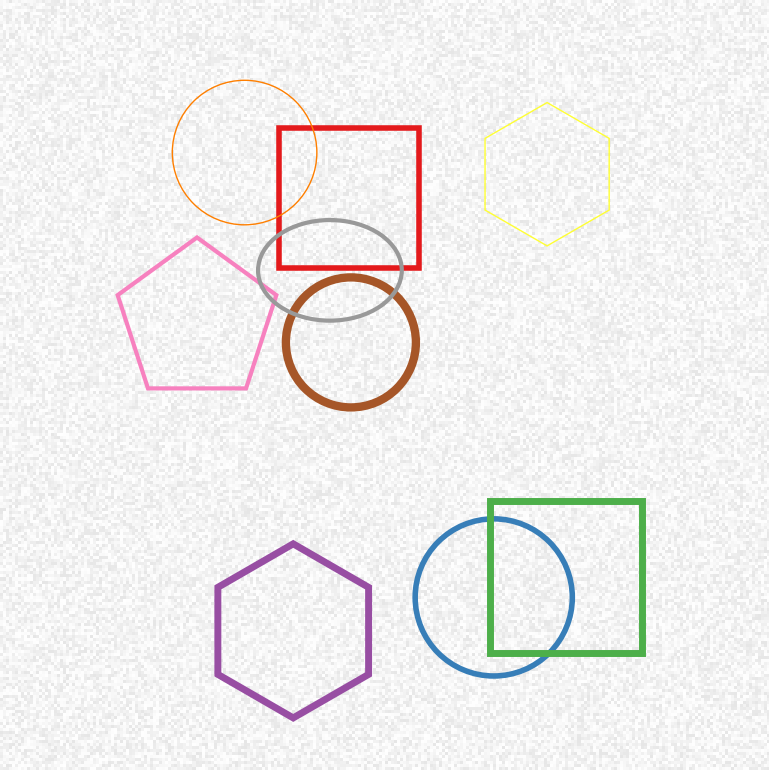[{"shape": "square", "thickness": 2, "radius": 0.45, "center": [0.453, 0.743]}, {"shape": "circle", "thickness": 2, "radius": 0.51, "center": [0.641, 0.224]}, {"shape": "square", "thickness": 2.5, "radius": 0.49, "center": [0.735, 0.251]}, {"shape": "hexagon", "thickness": 2.5, "radius": 0.57, "center": [0.381, 0.181]}, {"shape": "circle", "thickness": 0.5, "radius": 0.47, "center": [0.318, 0.802]}, {"shape": "hexagon", "thickness": 0.5, "radius": 0.47, "center": [0.711, 0.774]}, {"shape": "circle", "thickness": 3, "radius": 0.42, "center": [0.456, 0.555]}, {"shape": "pentagon", "thickness": 1.5, "radius": 0.54, "center": [0.256, 0.583]}, {"shape": "oval", "thickness": 1.5, "radius": 0.47, "center": [0.428, 0.649]}]